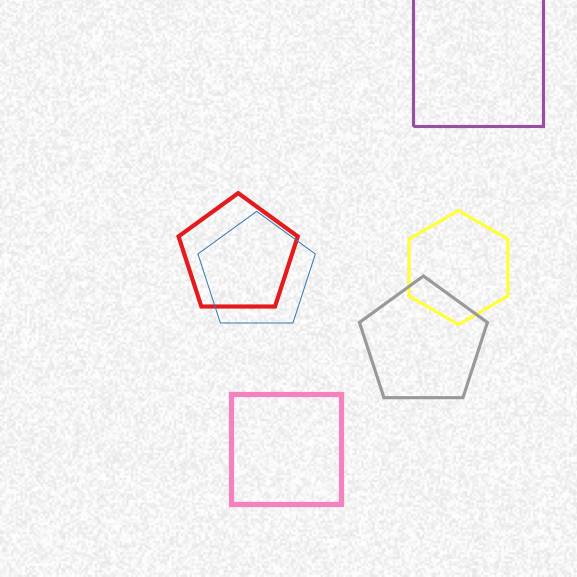[{"shape": "pentagon", "thickness": 2, "radius": 0.54, "center": [0.412, 0.556]}, {"shape": "pentagon", "thickness": 0.5, "radius": 0.53, "center": [0.444, 0.526]}, {"shape": "square", "thickness": 1.5, "radius": 0.56, "center": [0.827, 0.893]}, {"shape": "hexagon", "thickness": 1.5, "radius": 0.49, "center": [0.794, 0.536]}, {"shape": "square", "thickness": 2.5, "radius": 0.48, "center": [0.495, 0.221]}, {"shape": "pentagon", "thickness": 1.5, "radius": 0.58, "center": [0.733, 0.405]}]